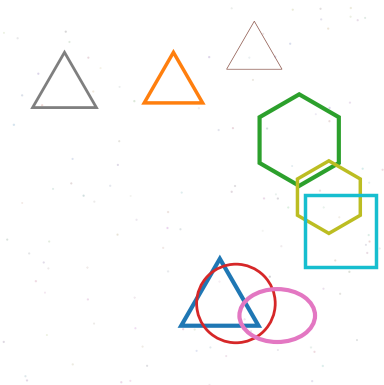[{"shape": "triangle", "thickness": 3, "radius": 0.58, "center": [0.571, 0.212]}, {"shape": "triangle", "thickness": 2.5, "radius": 0.44, "center": [0.45, 0.776]}, {"shape": "hexagon", "thickness": 3, "radius": 0.59, "center": [0.777, 0.636]}, {"shape": "circle", "thickness": 2, "radius": 0.51, "center": [0.613, 0.212]}, {"shape": "triangle", "thickness": 0.5, "radius": 0.42, "center": [0.661, 0.862]}, {"shape": "oval", "thickness": 3, "radius": 0.49, "center": [0.72, 0.18]}, {"shape": "triangle", "thickness": 2, "radius": 0.48, "center": [0.168, 0.768]}, {"shape": "hexagon", "thickness": 2.5, "radius": 0.47, "center": [0.854, 0.488]}, {"shape": "square", "thickness": 2.5, "radius": 0.46, "center": [0.884, 0.4]}]